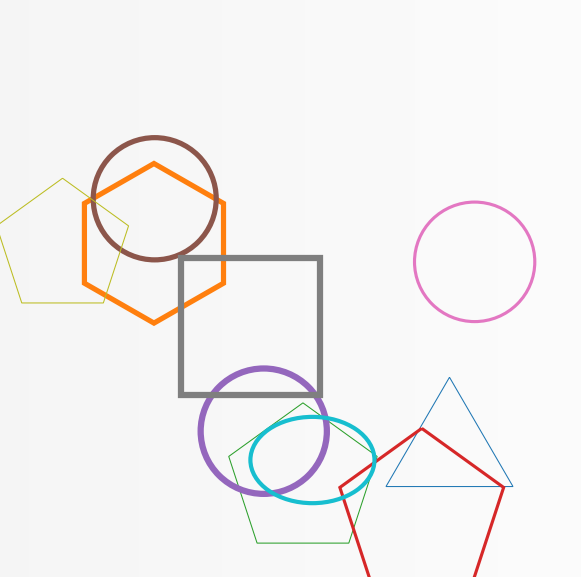[{"shape": "triangle", "thickness": 0.5, "radius": 0.63, "center": [0.773, 0.22]}, {"shape": "hexagon", "thickness": 2.5, "radius": 0.69, "center": [0.265, 0.578]}, {"shape": "pentagon", "thickness": 0.5, "radius": 0.67, "center": [0.521, 0.167]}, {"shape": "pentagon", "thickness": 1.5, "radius": 0.74, "center": [0.726, 0.109]}, {"shape": "circle", "thickness": 3, "radius": 0.54, "center": [0.454, 0.252]}, {"shape": "circle", "thickness": 2.5, "radius": 0.53, "center": [0.266, 0.655]}, {"shape": "circle", "thickness": 1.5, "radius": 0.52, "center": [0.817, 0.546]}, {"shape": "square", "thickness": 3, "radius": 0.59, "center": [0.431, 0.433]}, {"shape": "pentagon", "thickness": 0.5, "radius": 0.6, "center": [0.108, 0.571]}, {"shape": "oval", "thickness": 2, "radius": 0.53, "center": [0.538, 0.203]}]